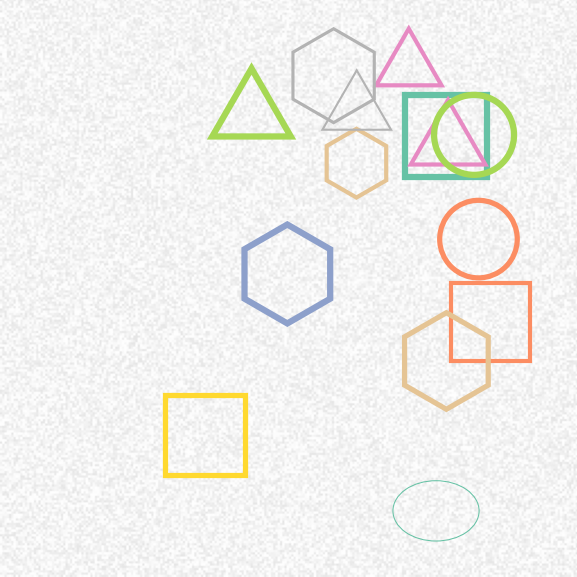[{"shape": "oval", "thickness": 0.5, "radius": 0.37, "center": [0.755, 0.115]}, {"shape": "square", "thickness": 3, "radius": 0.35, "center": [0.772, 0.764]}, {"shape": "circle", "thickness": 2.5, "radius": 0.34, "center": [0.829, 0.585]}, {"shape": "square", "thickness": 2, "radius": 0.34, "center": [0.85, 0.442]}, {"shape": "hexagon", "thickness": 3, "radius": 0.43, "center": [0.498, 0.525]}, {"shape": "triangle", "thickness": 2, "radius": 0.37, "center": [0.776, 0.752]}, {"shape": "triangle", "thickness": 2, "radius": 0.33, "center": [0.708, 0.884]}, {"shape": "circle", "thickness": 3, "radius": 0.35, "center": [0.821, 0.766]}, {"shape": "triangle", "thickness": 3, "radius": 0.39, "center": [0.436, 0.802]}, {"shape": "square", "thickness": 2.5, "radius": 0.34, "center": [0.355, 0.246]}, {"shape": "hexagon", "thickness": 2, "radius": 0.3, "center": [0.617, 0.717]}, {"shape": "hexagon", "thickness": 2.5, "radius": 0.42, "center": [0.773, 0.374]}, {"shape": "hexagon", "thickness": 1.5, "radius": 0.41, "center": [0.578, 0.868]}, {"shape": "triangle", "thickness": 1, "radius": 0.34, "center": [0.618, 0.809]}]